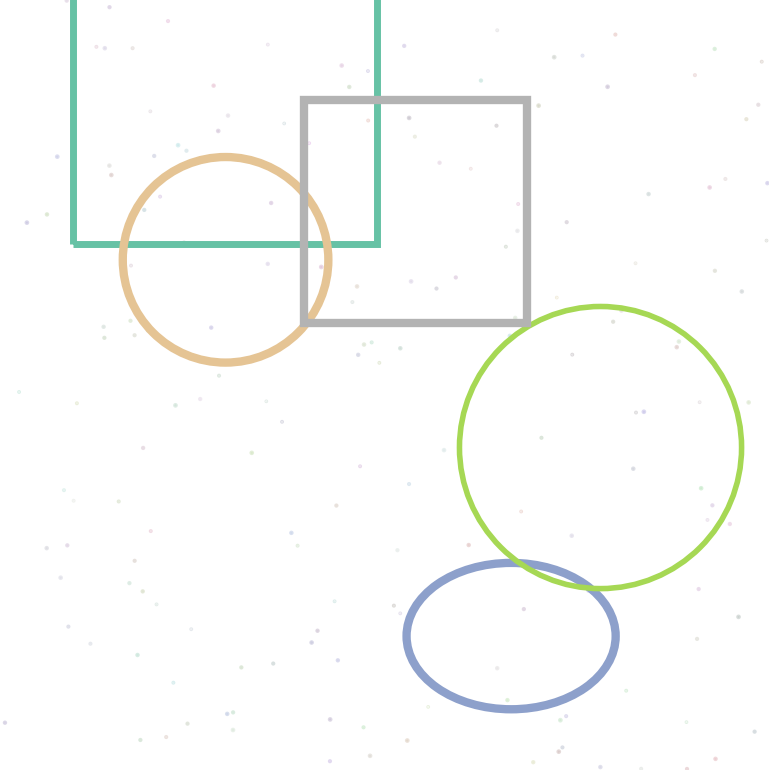[{"shape": "square", "thickness": 2.5, "radius": 0.99, "center": [0.292, 0.88]}, {"shape": "oval", "thickness": 3, "radius": 0.68, "center": [0.664, 0.174]}, {"shape": "circle", "thickness": 2, "radius": 0.92, "center": [0.78, 0.419]}, {"shape": "circle", "thickness": 3, "radius": 0.67, "center": [0.293, 0.663]}, {"shape": "square", "thickness": 3, "radius": 0.72, "center": [0.539, 0.725]}]